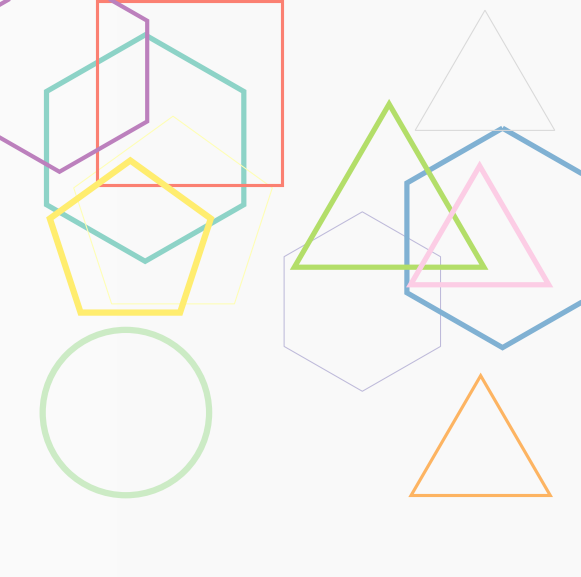[{"shape": "hexagon", "thickness": 2.5, "radius": 0.98, "center": [0.25, 0.743]}, {"shape": "pentagon", "thickness": 0.5, "radius": 0.9, "center": [0.298, 0.618]}, {"shape": "hexagon", "thickness": 0.5, "radius": 0.78, "center": [0.623, 0.477]}, {"shape": "square", "thickness": 1.5, "radius": 0.8, "center": [0.326, 0.839]}, {"shape": "hexagon", "thickness": 2.5, "radius": 0.95, "center": [0.865, 0.587]}, {"shape": "triangle", "thickness": 1.5, "radius": 0.69, "center": [0.827, 0.21]}, {"shape": "triangle", "thickness": 2.5, "radius": 0.94, "center": [0.669, 0.631]}, {"shape": "triangle", "thickness": 2.5, "radius": 0.69, "center": [0.825, 0.575]}, {"shape": "triangle", "thickness": 0.5, "radius": 0.69, "center": [0.834, 0.843]}, {"shape": "hexagon", "thickness": 2, "radius": 0.87, "center": [0.102, 0.876]}, {"shape": "circle", "thickness": 3, "radius": 0.72, "center": [0.217, 0.285]}, {"shape": "pentagon", "thickness": 3, "radius": 0.73, "center": [0.224, 0.576]}]